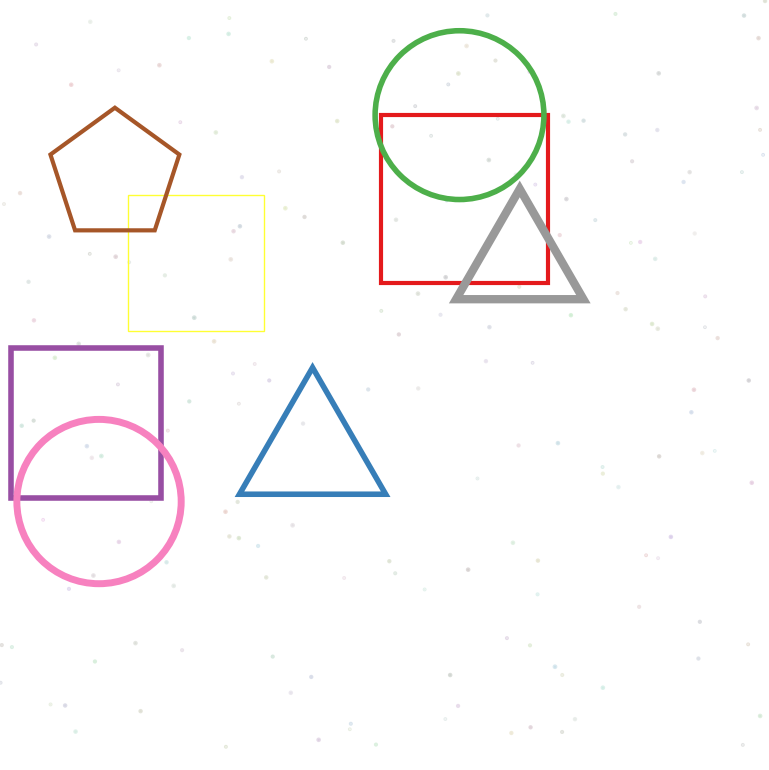[{"shape": "square", "thickness": 1.5, "radius": 0.54, "center": [0.603, 0.741]}, {"shape": "triangle", "thickness": 2, "radius": 0.55, "center": [0.406, 0.413]}, {"shape": "circle", "thickness": 2, "radius": 0.55, "center": [0.597, 0.85]}, {"shape": "square", "thickness": 2, "radius": 0.49, "center": [0.112, 0.451]}, {"shape": "square", "thickness": 0.5, "radius": 0.44, "center": [0.254, 0.659]}, {"shape": "pentagon", "thickness": 1.5, "radius": 0.44, "center": [0.149, 0.772]}, {"shape": "circle", "thickness": 2.5, "radius": 0.53, "center": [0.129, 0.349]}, {"shape": "triangle", "thickness": 3, "radius": 0.48, "center": [0.675, 0.659]}]